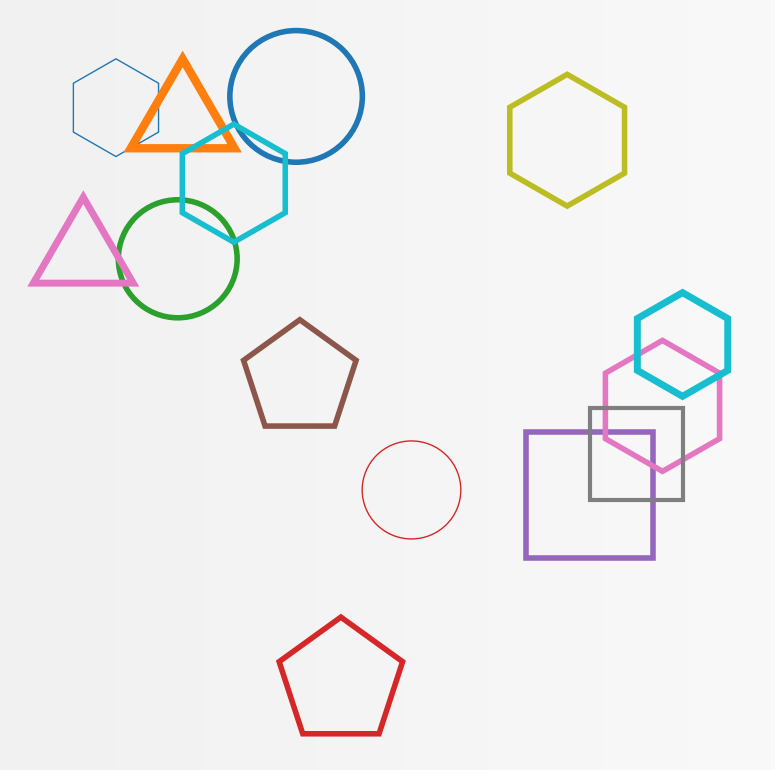[{"shape": "hexagon", "thickness": 0.5, "radius": 0.32, "center": [0.15, 0.86]}, {"shape": "circle", "thickness": 2, "radius": 0.43, "center": [0.382, 0.875]}, {"shape": "triangle", "thickness": 3, "radius": 0.39, "center": [0.236, 0.846]}, {"shape": "circle", "thickness": 2, "radius": 0.38, "center": [0.229, 0.664]}, {"shape": "pentagon", "thickness": 2, "radius": 0.42, "center": [0.44, 0.115]}, {"shape": "circle", "thickness": 0.5, "radius": 0.32, "center": [0.531, 0.364]}, {"shape": "square", "thickness": 2, "radius": 0.41, "center": [0.76, 0.357]}, {"shape": "pentagon", "thickness": 2, "radius": 0.38, "center": [0.387, 0.508]}, {"shape": "triangle", "thickness": 2.5, "radius": 0.37, "center": [0.107, 0.67]}, {"shape": "hexagon", "thickness": 2, "radius": 0.43, "center": [0.855, 0.473]}, {"shape": "square", "thickness": 1.5, "radius": 0.3, "center": [0.821, 0.411]}, {"shape": "hexagon", "thickness": 2, "radius": 0.43, "center": [0.732, 0.818]}, {"shape": "hexagon", "thickness": 2.5, "radius": 0.34, "center": [0.881, 0.553]}, {"shape": "hexagon", "thickness": 2, "radius": 0.38, "center": [0.302, 0.762]}]